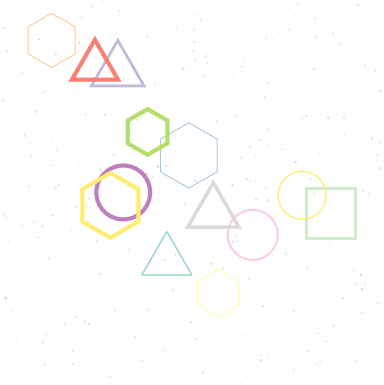[{"shape": "triangle", "thickness": 1, "radius": 0.38, "center": [0.433, 0.323]}, {"shape": "hexagon", "thickness": 1, "radius": 0.31, "center": [0.567, 0.238]}, {"shape": "triangle", "thickness": 2, "radius": 0.39, "center": [0.306, 0.816]}, {"shape": "triangle", "thickness": 3, "radius": 0.35, "center": [0.247, 0.828]}, {"shape": "hexagon", "thickness": 0.5, "radius": 0.42, "center": [0.49, 0.596]}, {"shape": "hexagon", "thickness": 0.5, "radius": 0.35, "center": [0.134, 0.895]}, {"shape": "hexagon", "thickness": 3, "radius": 0.3, "center": [0.383, 0.657]}, {"shape": "circle", "thickness": 1.5, "radius": 0.32, "center": [0.656, 0.39]}, {"shape": "triangle", "thickness": 2.5, "radius": 0.39, "center": [0.554, 0.448]}, {"shape": "circle", "thickness": 3, "radius": 0.35, "center": [0.32, 0.5]}, {"shape": "square", "thickness": 2, "radius": 0.32, "center": [0.858, 0.447]}, {"shape": "circle", "thickness": 1, "radius": 0.31, "center": [0.785, 0.492]}, {"shape": "hexagon", "thickness": 3, "radius": 0.42, "center": [0.287, 0.467]}]